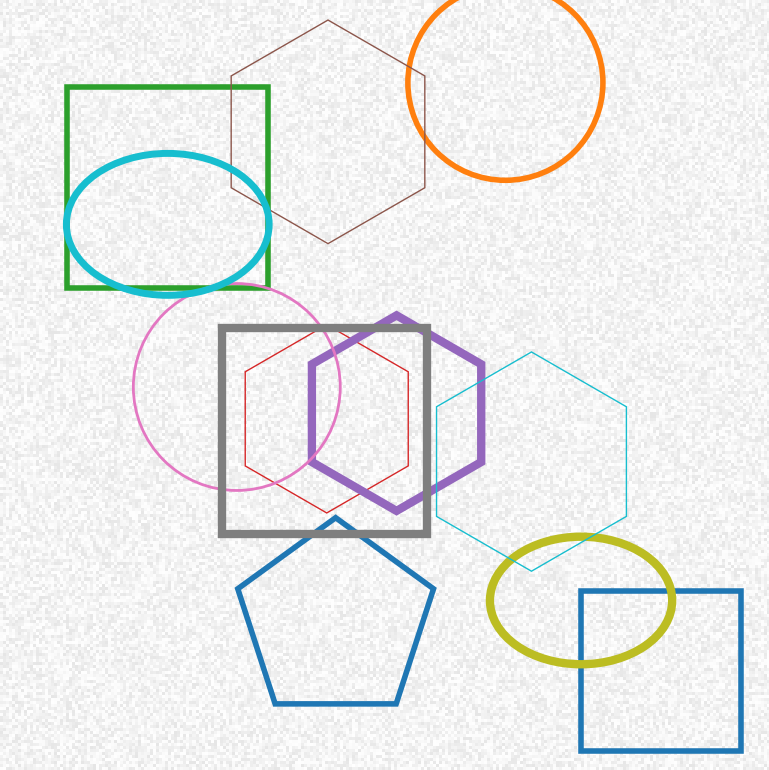[{"shape": "pentagon", "thickness": 2, "radius": 0.67, "center": [0.436, 0.194]}, {"shape": "square", "thickness": 2, "radius": 0.52, "center": [0.859, 0.129]}, {"shape": "circle", "thickness": 2, "radius": 0.63, "center": [0.656, 0.892]}, {"shape": "square", "thickness": 2, "radius": 0.65, "center": [0.217, 0.756]}, {"shape": "hexagon", "thickness": 0.5, "radius": 0.61, "center": [0.424, 0.456]}, {"shape": "hexagon", "thickness": 3, "radius": 0.63, "center": [0.515, 0.463]}, {"shape": "hexagon", "thickness": 0.5, "radius": 0.73, "center": [0.426, 0.829]}, {"shape": "circle", "thickness": 1, "radius": 0.67, "center": [0.308, 0.497]}, {"shape": "square", "thickness": 3, "radius": 0.67, "center": [0.422, 0.44]}, {"shape": "oval", "thickness": 3, "radius": 0.59, "center": [0.755, 0.22]}, {"shape": "hexagon", "thickness": 0.5, "radius": 0.71, "center": [0.69, 0.401]}, {"shape": "oval", "thickness": 2.5, "radius": 0.66, "center": [0.218, 0.709]}]